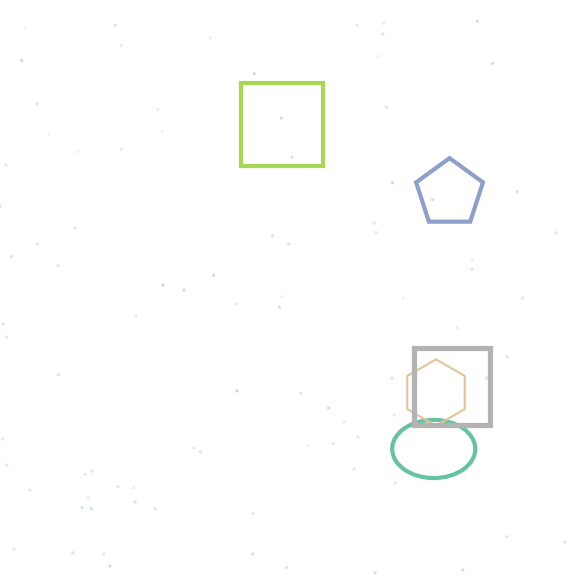[{"shape": "oval", "thickness": 2, "radius": 0.36, "center": [0.751, 0.222]}, {"shape": "pentagon", "thickness": 2, "radius": 0.3, "center": [0.778, 0.665]}, {"shape": "square", "thickness": 2, "radius": 0.36, "center": [0.488, 0.784]}, {"shape": "hexagon", "thickness": 1, "radius": 0.29, "center": [0.755, 0.319]}, {"shape": "square", "thickness": 2.5, "radius": 0.33, "center": [0.783, 0.33]}]